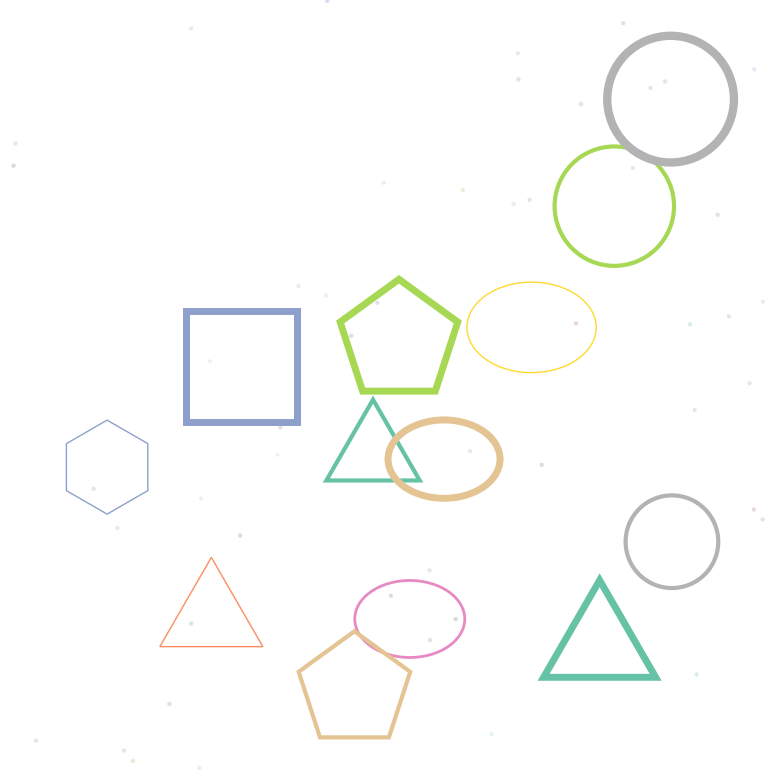[{"shape": "triangle", "thickness": 1.5, "radius": 0.35, "center": [0.484, 0.411]}, {"shape": "triangle", "thickness": 2.5, "radius": 0.42, "center": [0.779, 0.162]}, {"shape": "triangle", "thickness": 0.5, "radius": 0.39, "center": [0.274, 0.199]}, {"shape": "square", "thickness": 2.5, "radius": 0.36, "center": [0.314, 0.524]}, {"shape": "hexagon", "thickness": 0.5, "radius": 0.31, "center": [0.139, 0.393]}, {"shape": "oval", "thickness": 1, "radius": 0.36, "center": [0.532, 0.196]}, {"shape": "circle", "thickness": 1.5, "radius": 0.39, "center": [0.798, 0.732]}, {"shape": "pentagon", "thickness": 2.5, "radius": 0.4, "center": [0.518, 0.557]}, {"shape": "oval", "thickness": 0.5, "radius": 0.42, "center": [0.69, 0.575]}, {"shape": "pentagon", "thickness": 1.5, "radius": 0.38, "center": [0.46, 0.104]}, {"shape": "oval", "thickness": 2.5, "radius": 0.36, "center": [0.577, 0.404]}, {"shape": "circle", "thickness": 1.5, "radius": 0.3, "center": [0.873, 0.296]}, {"shape": "circle", "thickness": 3, "radius": 0.41, "center": [0.871, 0.871]}]